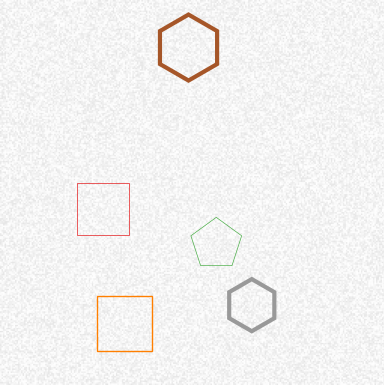[{"shape": "square", "thickness": 0.5, "radius": 0.33, "center": [0.267, 0.458]}, {"shape": "pentagon", "thickness": 0.5, "radius": 0.35, "center": [0.562, 0.366]}, {"shape": "square", "thickness": 1, "radius": 0.36, "center": [0.323, 0.159]}, {"shape": "hexagon", "thickness": 3, "radius": 0.43, "center": [0.49, 0.876]}, {"shape": "hexagon", "thickness": 3, "radius": 0.34, "center": [0.654, 0.207]}]